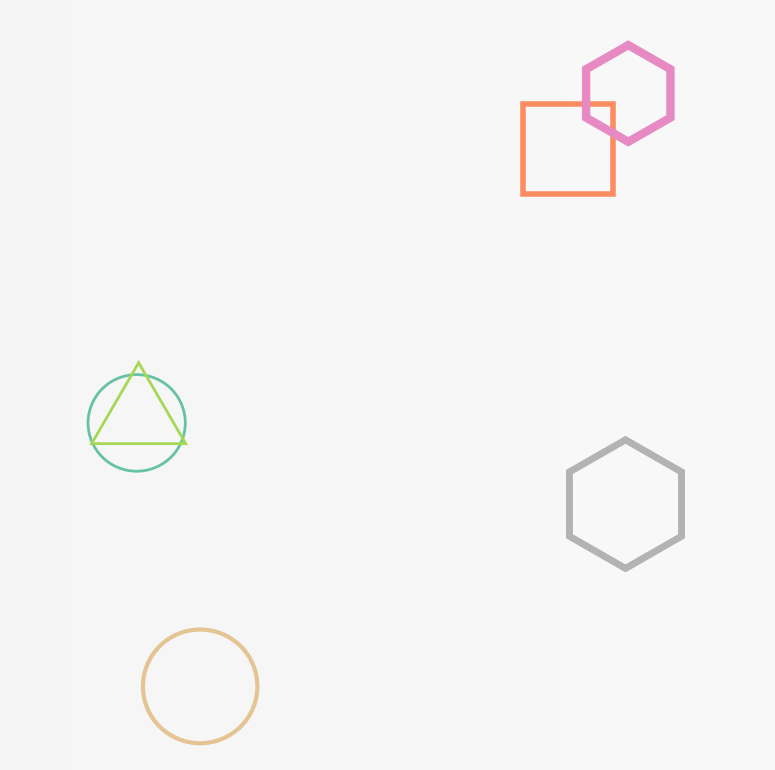[{"shape": "circle", "thickness": 1, "radius": 0.31, "center": [0.176, 0.451]}, {"shape": "square", "thickness": 2, "radius": 0.29, "center": [0.733, 0.807]}, {"shape": "hexagon", "thickness": 3, "radius": 0.31, "center": [0.811, 0.879]}, {"shape": "triangle", "thickness": 1, "radius": 0.35, "center": [0.179, 0.459]}, {"shape": "circle", "thickness": 1.5, "radius": 0.37, "center": [0.258, 0.109]}, {"shape": "hexagon", "thickness": 2.5, "radius": 0.42, "center": [0.807, 0.345]}]